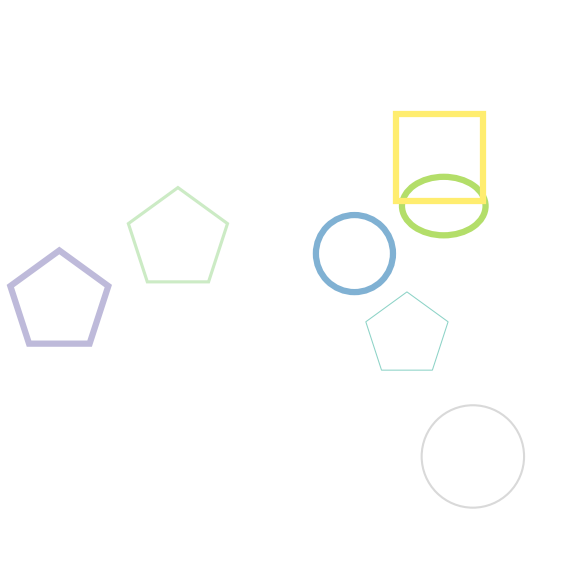[{"shape": "pentagon", "thickness": 0.5, "radius": 0.37, "center": [0.705, 0.419]}, {"shape": "pentagon", "thickness": 3, "radius": 0.45, "center": [0.103, 0.476]}, {"shape": "circle", "thickness": 3, "radius": 0.33, "center": [0.614, 0.56]}, {"shape": "oval", "thickness": 3, "radius": 0.36, "center": [0.768, 0.642]}, {"shape": "circle", "thickness": 1, "radius": 0.44, "center": [0.819, 0.209]}, {"shape": "pentagon", "thickness": 1.5, "radius": 0.45, "center": [0.308, 0.584]}, {"shape": "square", "thickness": 3, "radius": 0.38, "center": [0.762, 0.727]}]